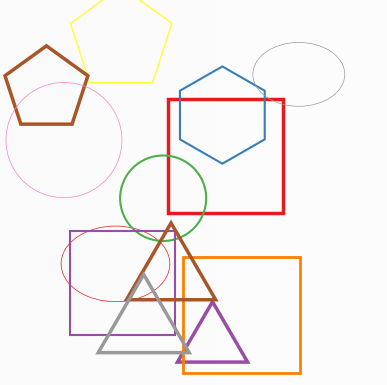[{"shape": "square", "thickness": 2.5, "radius": 0.74, "center": [0.582, 0.595]}, {"shape": "oval", "thickness": 0.5, "radius": 0.7, "center": [0.298, 0.315]}, {"shape": "hexagon", "thickness": 1.5, "radius": 0.63, "center": [0.574, 0.701]}, {"shape": "circle", "thickness": 1.5, "radius": 0.56, "center": [0.421, 0.485]}, {"shape": "square", "thickness": 1.5, "radius": 0.68, "center": [0.316, 0.265]}, {"shape": "triangle", "thickness": 2.5, "radius": 0.52, "center": [0.548, 0.112]}, {"shape": "square", "thickness": 2, "radius": 0.75, "center": [0.623, 0.182]}, {"shape": "pentagon", "thickness": 1, "radius": 0.69, "center": [0.313, 0.897]}, {"shape": "triangle", "thickness": 2.5, "radius": 0.66, "center": [0.441, 0.288]}, {"shape": "pentagon", "thickness": 2.5, "radius": 0.56, "center": [0.12, 0.769]}, {"shape": "circle", "thickness": 0.5, "radius": 0.75, "center": [0.165, 0.636]}, {"shape": "triangle", "thickness": 2.5, "radius": 0.68, "center": [0.371, 0.152]}, {"shape": "oval", "thickness": 0.5, "radius": 0.59, "center": [0.771, 0.807]}]